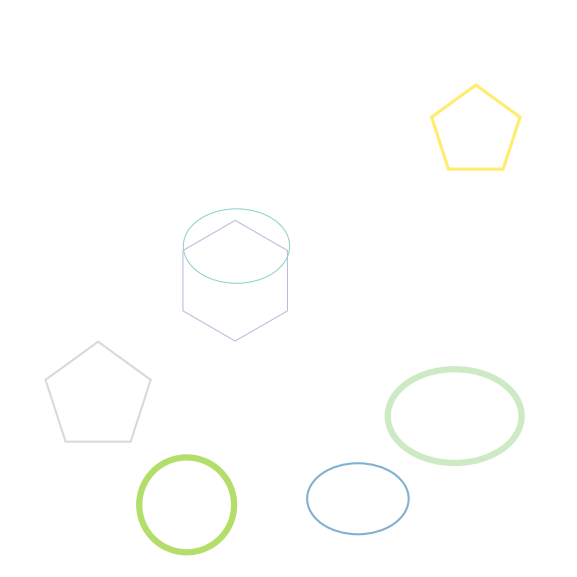[{"shape": "oval", "thickness": 0.5, "radius": 0.46, "center": [0.409, 0.573]}, {"shape": "hexagon", "thickness": 0.5, "radius": 0.52, "center": [0.407, 0.513]}, {"shape": "oval", "thickness": 1, "radius": 0.44, "center": [0.62, 0.135]}, {"shape": "circle", "thickness": 3, "radius": 0.41, "center": [0.323, 0.125]}, {"shape": "pentagon", "thickness": 1, "radius": 0.48, "center": [0.17, 0.312]}, {"shape": "oval", "thickness": 3, "radius": 0.58, "center": [0.787, 0.279]}, {"shape": "pentagon", "thickness": 1.5, "radius": 0.4, "center": [0.824, 0.771]}]